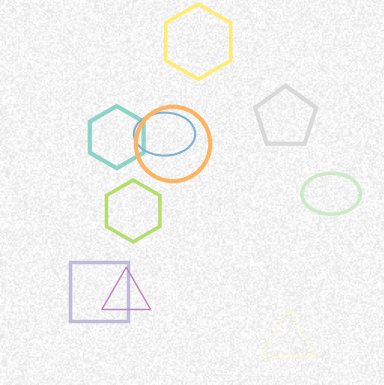[{"shape": "hexagon", "thickness": 3, "radius": 0.4, "center": [0.303, 0.644]}, {"shape": "triangle", "thickness": 0.5, "radius": 0.41, "center": [0.75, 0.116]}, {"shape": "square", "thickness": 2.5, "radius": 0.38, "center": [0.257, 0.244]}, {"shape": "oval", "thickness": 1.5, "radius": 0.4, "center": [0.427, 0.652]}, {"shape": "circle", "thickness": 3, "radius": 0.48, "center": [0.449, 0.626]}, {"shape": "hexagon", "thickness": 2.5, "radius": 0.4, "center": [0.346, 0.452]}, {"shape": "pentagon", "thickness": 3, "radius": 0.42, "center": [0.742, 0.694]}, {"shape": "triangle", "thickness": 1, "radius": 0.37, "center": [0.328, 0.233]}, {"shape": "oval", "thickness": 2.5, "radius": 0.38, "center": [0.86, 0.497]}, {"shape": "hexagon", "thickness": 2.5, "radius": 0.49, "center": [0.515, 0.892]}]